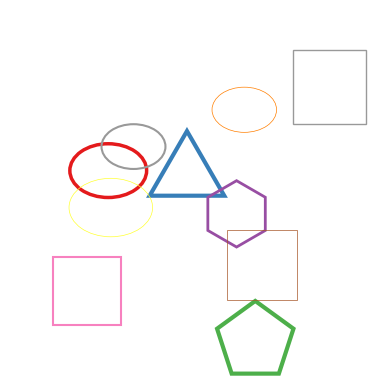[{"shape": "oval", "thickness": 2.5, "radius": 0.5, "center": [0.281, 0.557]}, {"shape": "triangle", "thickness": 3, "radius": 0.56, "center": [0.486, 0.548]}, {"shape": "pentagon", "thickness": 3, "radius": 0.52, "center": [0.663, 0.114]}, {"shape": "hexagon", "thickness": 2, "radius": 0.43, "center": [0.614, 0.445]}, {"shape": "oval", "thickness": 0.5, "radius": 0.42, "center": [0.635, 0.715]}, {"shape": "oval", "thickness": 0.5, "radius": 0.54, "center": [0.288, 0.461]}, {"shape": "square", "thickness": 0.5, "radius": 0.45, "center": [0.681, 0.312]}, {"shape": "square", "thickness": 1.5, "radius": 0.44, "center": [0.227, 0.244]}, {"shape": "square", "thickness": 1, "radius": 0.48, "center": [0.856, 0.774]}, {"shape": "oval", "thickness": 1.5, "radius": 0.42, "center": [0.347, 0.619]}]